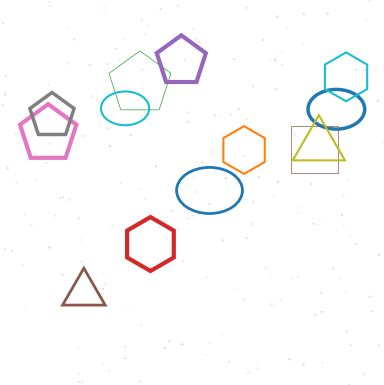[{"shape": "oval", "thickness": 2, "radius": 0.43, "center": [0.544, 0.505]}, {"shape": "oval", "thickness": 2.5, "radius": 0.37, "center": [0.874, 0.716]}, {"shape": "hexagon", "thickness": 1.5, "radius": 0.31, "center": [0.634, 0.61]}, {"shape": "pentagon", "thickness": 0.5, "radius": 0.42, "center": [0.364, 0.783]}, {"shape": "hexagon", "thickness": 3, "radius": 0.35, "center": [0.391, 0.366]}, {"shape": "pentagon", "thickness": 3, "radius": 0.34, "center": [0.471, 0.841]}, {"shape": "triangle", "thickness": 2, "radius": 0.32, "center": [0.218, 0.239]}, {"shape": "square", "thickness": 0.5, "radius": 0.31, "center": [0.817, 0.611]}, {"shape": "pentagon", "thickness": 3, "radius": 0.39, "center": [0.125, 0.652]}, {"shape": "pentagon", "thickness": 2.5, "radius": 0.3, "center": [0.135, 0.699]}, {"shape": "triangle", "thickness": 1.5, "radius": 0.39, "center": [0.828, 0.623]}, {"shape": "oval", "thickness": 1.5, "radius": 0.31, "center": [0.325, 0.719]}, {"shape": "hexagon", "thickness": 1.5, "radius": 0.32, "center": [0.899, 0.8]}]